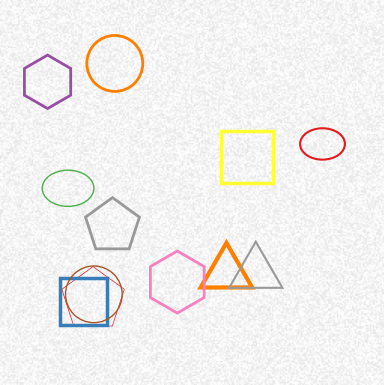[{"shape": "pentagon", "thickness": 0.5, "radius": 0.43, "center": [0.242, 0.222]}, {"shape": "oval", "thickness": 1.5, "radius": 0.29, "center": [0.838, 0.626]}, {"shape": "square", "thickness": 2.5, "radius": 0.3, "center": [0.218, 0.217]}, {"shape": "oval", "thickness": 1, "radius": 0.34, "center": [0.177, 0.511]}, {"shape": "hexagon", "thickness": 2, "radius": 0.35, "center": [0.124, 0.787]}, {"shape": "circle", "thickness": 2, "radius": 0.36, "center": [0.298, 0.835]}, {"shape": "triangle", "thickness": 3, "radius": 0.39, "center": [0.588, 0.292]}, {"shape": "square", "thickness": 2.5, "radius": 0.34, "center": [0.641, 0.592]}, {"shape": "circle", "thickness": 1, "radius": 0.37, "center": [0.244, 0.236]}, {"shape": "hexagon", "thickness": 2, "radius": 0.4, "center": [0.46, 0.267]}, {"shape": "pentagon", "thickness": 2, "radius": 0.37, "center": [0.292, 0.413]}, {"shape": "triangle", "thickness": 1.5, "radius": 0.4, "center": [0.664, 0.292]}]